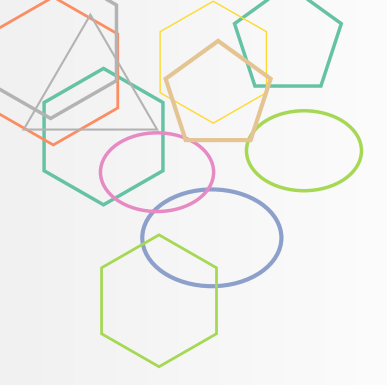[{"shape": "hexagon", "thickness": 2.5, "radius": 0.89, "center": [0.267, 0.645]}, {"shape": "pentagon", "thickness": 2.5, "radius": 0.72, "center": [0.743, 0.894]}, {"shape": "hexagon", "thickness": 2, "radius": 0.96, "center": [0.138, 0.816]}, {"shape": "oval", "thickness": 3, "radius": 0.9, "center": [0.547, 0.382]}, {"shape": "oval", "thickness": 2.5, "radius": 0.73, "center": [0.405, 0.553]}, {"shape": "oval", "thickness": 2.5, "radius": 0.74, "center": [0.784, 0.608]}, {"shape": "hexagon", "thickness": 2, "radius": 0.86, "center": [0.41, 0.219]}, {"shape": "hexagon", "thickness": 1, "radius": 0.79, "center": [0.55, 0.838]}, {"shape": "pentagon", "thickness": 3, "radius": 0.71, "center": [0.563, 0.751]}, {"shape": "hexagon", "thickness": 2.5, "radius": 0.98, "center": [0.131, 0.889]}, {"shape": "triangle", "thickness": 1.5, "radius": 0.99, "center": [0.233, 0.763]}]